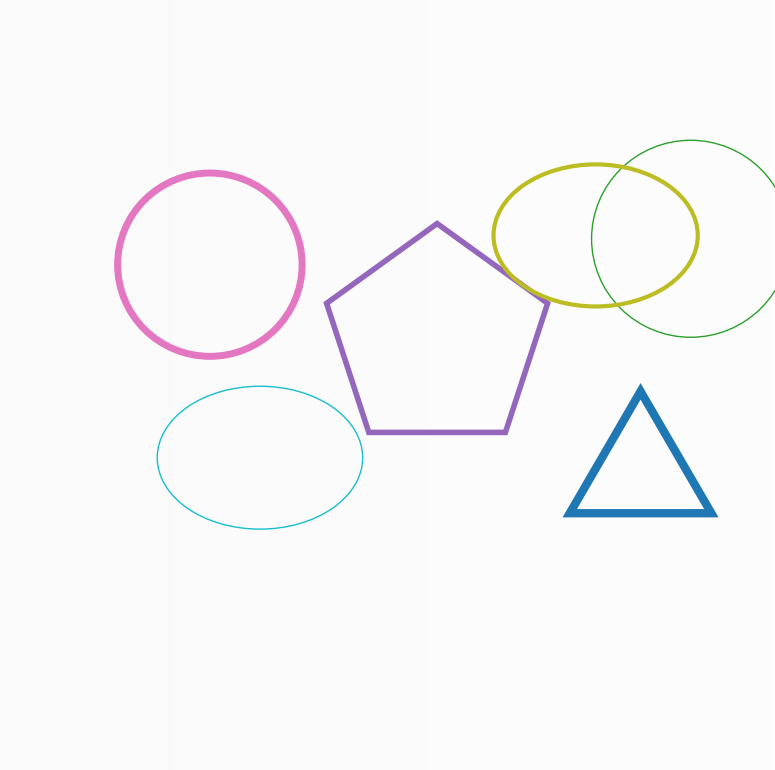[{"shape": "triangle", "thickness": 3, "radius": 0.53, "center": [0.827, 0.386]}, {"shape": "circle", "thickness": 0.5, "radius": 0.64, "center": [0.891, 0.69]}, {"shape": "pentagon", "thickness": 2, "radius": 0.75, "center": [0.564, 0.56]}, {"shape": "circle", "thickness": 2.5, "radius": 0.6, "center": [0.271, 0.656]}, {"shape": "oval", "thickness": 1.5, "radius": 0.66, "center": [0.769, 0.694]}, {"shape": "oval", "thickness": 0.5, "radius": 0.66, "center": [0.335, 0.406]}]